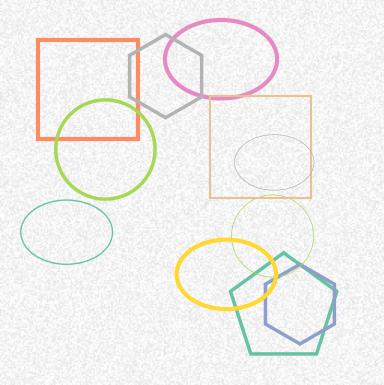[{"shape": "oval", "thickness": 1, "radius": 0.6, "center": [0.173, 0.397]}, {"shape": "pentagon", "thickness": 2.5, "radius": 0.73, "center": [0.737, 0.198]}, {"shape": "square", "thickness": 3, "radius": 0.65, "center": [0.228, 0.767]}, {"shape": "hexagon", "thickness": 2.5, "radius": 0.52, "center": [0.779, 0.21]}, {"shape": "oval", "thickness": 3, "radius": 0.73, "center": [0.574, 0.846]}, {"shape": "circle", "thickness": 2.5, "radius": 0.64, "center": [0.274, 0.612]}, {"shape": "circle", "thickness": 0.5, "radius": 0.53, "center": [0.708, 0.387]}, {"shape": "oval", "thickness": 3, "radius": 0.64, "center": [0.588, 0.287]}, {"shape": "square", "thickness": 1.5, "radius": 0.66, "center": [0.677, 0.618]}, {"shape": "hexagon", "thickness": 2.5, "radius": 0.54, "center": [0.43, 0.802]}, {"shape": "oval", "thickness": 0.5, "radius": 0.52, "center": [0.712, 0.578]}]